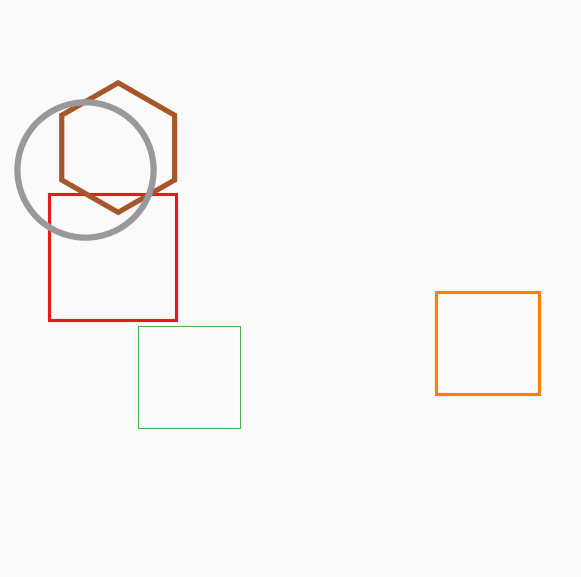[{"shape": "square", "thickness": 1.5, "radius": 0.55, "center": [0.194, 0.554]}, {"shape": "square", "thickness": 0.5, "radius": 0.44, "center": [0.325, 0.346]}, {"shape": "square", "thickness": 1.5, "radius": 0.44, "center": [0.839, 0.405]}, {"shape": "hexagon", "thickness": 2.5, "radius": 0.56, "center": [0.203, 0.744]}, {"shape": "circle", "thickness": 3, "radius": 0.59, "center": [0.147, 0.705]}]